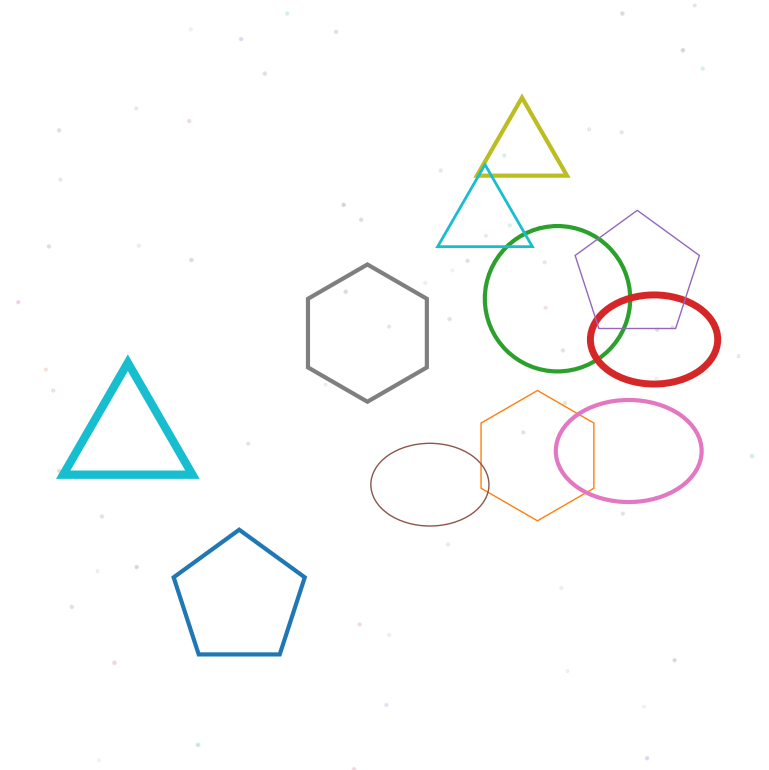[{"shape": "pentagon", "thickness": 1.5, "radius": 0.45, "center": [0.311, 0.223]}, {"shape": "hexagon", "thickness": 0.5, "radius": 0.42, "center": [0.698, 0.408]}, {"shape": "circle", "thickness": 1.5, "radius": 0.47, "center": [0.724, 0.612]}, {"shape": "oval", "thickness": 2.5, "radius": 0.41, "center": [0.849, 0.559]}, {"shape": "pentagon", "thickness": 0.5, "radius": 0.42, "center": [0.828, 0.642]}, {"shape": "oval", "thickness": 0.5, "radius": 0.38, "center": [0.558, 0.371]}, {"shape": "oval", "thickness": 1.5, "radius": 0.47, "center": [0.817, 0.414]}, {"shape": "hexagon", "thickness": 1.5, "radius": 0.45, "center": [0.477, 0.567]}, {"shape": "triangle", "thickness": 1.5, "radius": 0.34, "center": [0.678, 0.806]}, {"shape": "triangle", "thickness": 1, "radius": 0.36, "center": [0.63, 0.715]}, {"shape": "triangle", "thickness": 3, "radius": 0.48, "center": [0.166, 0.432]}]